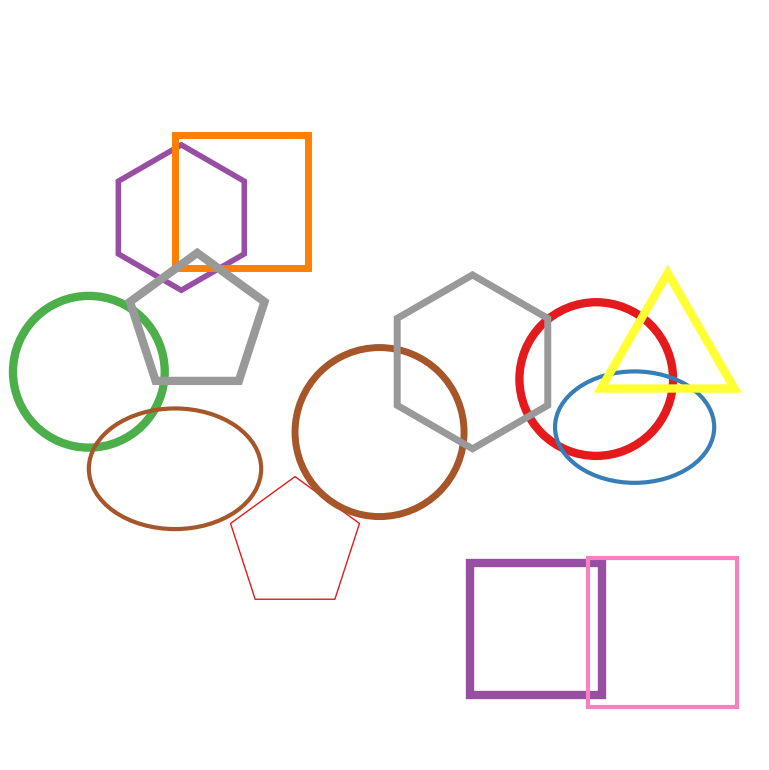[{"shape": "circle", "thickness": 3, "radius": 0.5, "center": [0.774, 0.508]}, {"shape": "pentagon", "thickness": 0.5, "radius": 0.44, "center": [0.383, 0.293]}, {"shape": "oval", "thickness": 1.5, "radius": 0.52, "center": [0.824, 0.445]}, {"shape": "circle", "thickness": 3, "radius": 0.49, "center": [0.115, 0.517]}, {"shape": "hexagon", "thickness": 2, "radius": 0.47, "center": [0.235, 0.717]}, {"shape": "square", "thickness": 3, "radius": 0.43, "center": [0.696, 0.183]}, {"shape": "square", "thickness": 2.5, "radius": 0.43, "center": [0.314, 0.739]}, {"shape": "triangle", "thickness": 3, "radius": 0.5, "center": [0.867, 0.545]}, {"shape": "oval", "thickness": 1.5, "radius": 0.56, "center": [0.227, 0.391]}, {"shape": "circle", "thickness": 2.5, "radius": 0.55, "center": [0.493, 0.439]}, {"shape": "square", "thickness": 1.5, "radius": 0.48, "center": [0.86, 0.179]}, {"shape": "pentagon", "thickness": 3, "radius": 0.46, "center": [0.256, 0.58]}, {"shape": "hexagon", "thickness": 2.5, "radius": 0.56, "center": [0.614, 0.53]}]